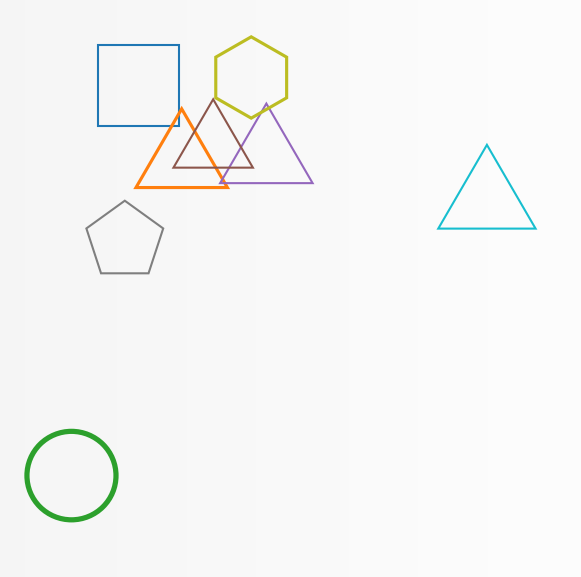[{"shape": "square", "thickness": 1, "radius": 0.35, "center": [0.238, 0.851]}, {"shape": "triangle", "thickness": 1.5, "radius": 0.45, "center": [0.313, 0.72]}, {"shape": "circle", "thickness": 2.5, "radius": 0.38, "center": [0.123, 0.176]}, {"shape": "triangle", "thickness": 1, "radius": 0.46, "center": [0.458, 0.728]}, {"shape": "triangle", "thickness": 1, "radius": 0.39, "center": [0.367, 0.748]}, {"shape": "pentagon", "thickness": 1, "radius": 0.35, "center": [0.215, 0.582]}, {"shape": "hexagon", "thickness": 1.5, "radius": 0.35, "center": [0.432, 0.865]}, {"shape": "triangle", "thickness": 1, "radius": 0.48, "center": [0.838, 0.652]}]